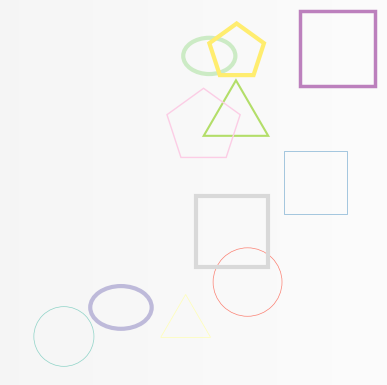[{"shape": "circle", "thickness": 0.5, "radius": 0.39, "center": [0.165, 0.126]}, {"shape": "triangle", "thickness": 0.5, "radius": 0.37, "center": [0.479, 0.161]}, {"shape": "oval", "thickness": 3, "radius": 0.4, "center": [0.312, 0.201]}, {"shape": "circle", "thickness": 0.5, "radius": 0.44, "center": [0.639, 0.267]}, {"shape": "square", "thickness": 0.5, "radius": 0.41, "center": [0.815, 0.526]}, {"shape": "triangle", "thickness": 1.5, "radius": 0.48, "center": [0.609, 0.695]}, {"shape": "pentagon", "thickness": 1, "radius": 0.5, "center": [0.525, 0.671]}, {"shape": "square", "thickness": 3, "radius": 0.46, "center": [0.599, 0.398]}, {"shape": "square", "thickness": 2.5, "radius": 0.49, "center": [0.871, 0.874]}, {"shape": "oval", "thickness": 3, "radius": 0.34, "center": [0.54, 0.855]}, {"shape": "pentagon", "thickness": 3, "radius": 0.37, "center": [0.611, 0.865]}]